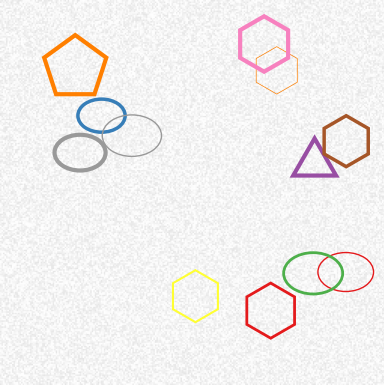[{"shape": "oval", "thickness": 1, "radius": 0.36, "center": [0.898, 0.293]}, {"shape": "hexagon", "thickness": 2, "radius": 0.36, "center": [0.703, 0.193]}, {"shape": "oval", "thickness": 2.5, "radius": 0.31, "center": [0.264, 0.7]}, {"shape": "oval", "thickness": 2, "radius": 0.38, "center": [0.813, 0.29]}, {"shape": "triangle", "thickness": 3, "radius": 0.32, "center": [0.817, 0.576]}, {"shape": "hexagon", "thickness": 0.5, "radius": 0.31, "center": [0.719, 0.817]}, {"shape": "pentagon", "thickness": 3, "radius": 0.42, "center": [0.195, 0.824]}, {"shape": "hexagon", "thickness": 1.5, "radius": 0.34, "center": [0.508, 0.231]}, {"shape": "hexagon", "thickness": 2.5, "radius": 0.33, "center": [0.899, 0.633]}, {"shape": "hexagon", "thickness": 3, "radius": 0.36, "center": [0.686, 0.886]}, {"shape": "oval", "thickness": 3, "radius": 0.33, "center": [0.208, 0.604]}, {"shape": "oval", "thickness": 1, "radius": 0.38, "center": [0.343, 0.648]}]